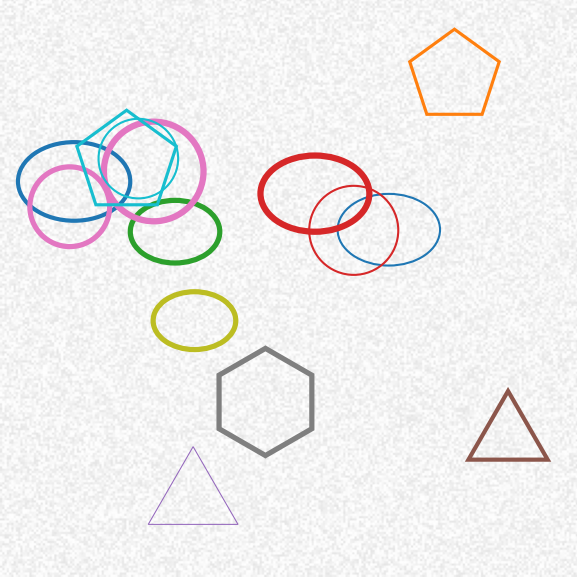[{"shape": "oval", "thickness": 1, "radius": 0.44, "center": [0.673, 0.601]}, {"shape": "oval", "thickness": 2, "radius": 0.49, "center": [0.128, 0.685]}, {"shape": "pentagon", "thickness": 1.5, "radius": 0.41, "center": [0.787, 0.867]}, {"shape": "oval", "thickness": 2.5, "radius": 0.39, "center": [0.303, 0.598]}, {"shape": "oval", "thickness": 3, "radius": 0.47, "center": [0.545, 0.664]}, {"shape": "circle", "thickness": 1, "radius": 0.39, "center": [0.613, 0.6]}, {"shape": "triangle", "thickness": 0.5, "radius": 0.45, "center": [0.334, 0.136]}, {"shape": "triangle", "thickness": 2, "radius": 0.4, "center": [0.88, 0.243]}, {"shape": "circle", "thickness": 3, "radius": 0.43, "center": [0.266, 0.702]}, {"shape": "circle", "thickness": 2.5, "radius": 0.35, "center": [0.121, 0.641]}, {"shape": "hexagon", "thickness": 2.5, "radius": 0.46, "center": [0.46, 0.303]}, {"shape": "oval", "thickness": 2.5, "radius": 0.36, "center": [0.337, 0.444]}, {"shape": "pentagon", "thickness": 1.5, "radius": 0.45, "center": [0.219, 0.718]}, {"shape": "circle", "thickness": 1, "radius": 0.34, "center": [0.24, 0.725]}]